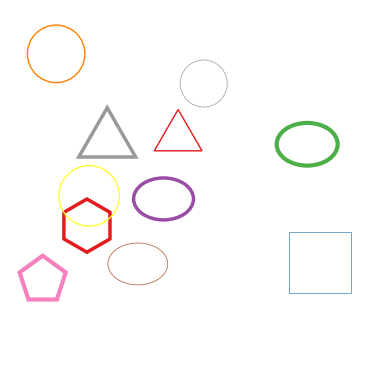[{"shape": "triangle", "thickness": 1, "radius": 0.36, "center": [0.463, 0.644]}, {"shape": "hexagon", "thickness": 2.5, "radius": 0.35, "center": [0.226, 0.414]}, {"shape": "square", "thickness": 0.5, "radius": 0.4, "center": [0.831, 0.318]}, {"shape": "oval", "thickness": 3, "radius": 0.4, "center": [0.798, 0.625]}, {"shape": "oval", "thickness": 2.5, "radius": 0.39, "center": [0.425, 0.483]}, {"shape": "circle", "thickness": 1, "radius": 0.37, "center": [0.146, 0.86]}, {"shape": "circle", "thickness": 1, "radius": 0.39, "center": [0.232, 0.491]}, {"shape": "oval", "thickness": 0.5, "radius": 0.39, "center": [0.358, 0.314]}, {"shape": "pentagon", "thickness": 3, "radius": 0.31, "center": [0.111, 0.273]}, {"shape": "triangle", "thickness": 2.5, "radius": 0.43, "center": [0.278, 0.635]}, {"shape": "circle", "thickness": 0.5, "radius": 0.31, "center": [0.529, 0.783]}]